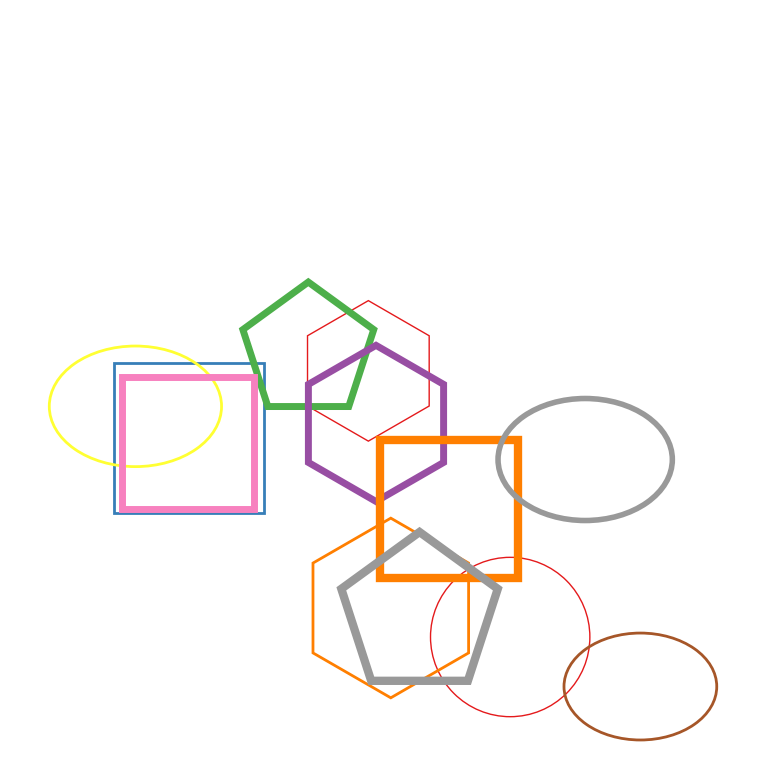[{"shape": "hexagon", "thickness": 0.5, "radius": 0.46, "center": [0.478, 0.518]}, {"shape": "circle", "thickness": 0.5, "radius": 0.52, "center": [0.663, 0.173]}, {"shape": "square", "thickness": 1, "radius": 0.49, "center": [0.245, 0.431]}, {"shape": "pentagon", "thickness": 2.5, "radius": 0.45, "center": [0.4, 0.544]}, {"shape": "hexagon", "thickness": 2.5, "radius": 0.51, "center": [0.488, 0.45]}, {"shape": "square", "thickness": 3, "radius": 0.45, "center": [0.583, 0.339]}, {"shape": "hexagon", "thickness": 1, "radius": 0.58, "center": [0.508, 0.21]}, {"shape": "oval", "thickness": 1, "radius": 0.56, "center": [0.176, 0.472]}, {"shape": "oval", "thickness": 1, "radius": 0.5, "center": [0.832, 0.108]}, {"shape": "square", "thickness": 2.5, "radius": 0.43, "center": [0.245, 0.425]}, {"shape": "oval", "thickness": 2, "radius": 0.57, "center": [0.76, 0.403]}, {"shape": "pentagon", "thickness": 3, "radius": 0.53, "center": [0.545, 0.202]}]